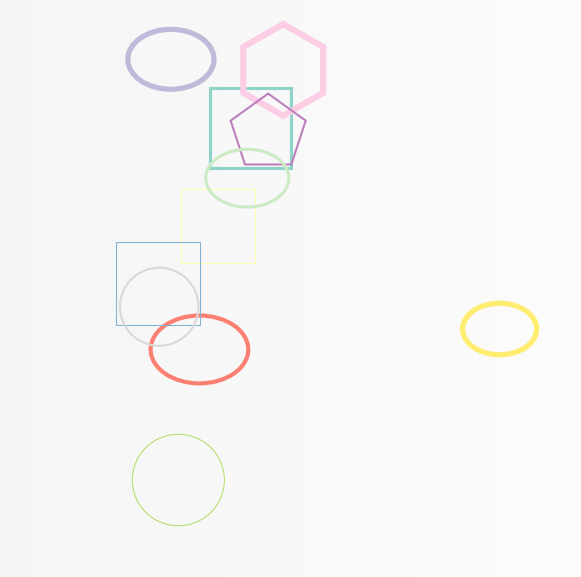[{"shape": "square", "thickness": 1.5, "radius": 0.35, "center": [0.432, 0.777]}, {"shape": "square", "thickness": 0.5, "radius": 0.32, "center": [0.375, 0.608]}, {"shape": "oval", "thickness": 2.5, "radius": 0.37, "center": [0.294, 0.896]}, {"shape": "oval", "thickness": 2, "radius": 0.42, "center": [0.343, 0.394]}, {"shape": "square", "thickness": 0.5, "radius": 0.36, "center": [0.271, 0.508]}, {"shape": "circle", "thickness": 0.5, "radius": 0.4, "center": [0.307, 0.168]}, {"shape": "hexagon", "thickness": 3, "radius": 0.4, "center": [0.487, 0.878]}, {"shape": "circle", "thickness": 1, "radius": 0.34, "center": [0.274, 0.468]}, {"shape": "pentagon", "thickness": 1, "radius": 0.34, "center": [0.461, 0.769]}, {"shape": "oval", "thickness": 1.5, "radius": 0.36, "center": [0.425, 0.691]}, {"shape": "oval", "thickness": 2.5, "radius": 0.32, "center": [0.86, 0.429]}]